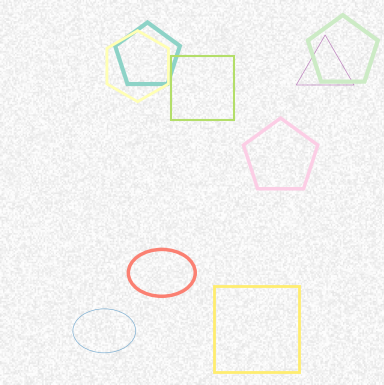[{"shape": "pentagon", "thickness": 3, "radius": 0.44, "center": [0.383, 0.853]}, {"shape": "hexagon", "thickness": 2, "radius": 0.46, "center": [0.358, 0.828]}, {"shape": "oval", "thickness": 2.5, "radius": 0.43, "center": [0.42, 0.291]}, {"shape": "oval", "thickness": 0.5, "radius": 0.41, "center": [0.271, 0.141]}, {"shape": "square", "thickness": 1.5, "radius": 0.41, "center": [0.527, 0.772]}, {"shape": "pentagon", "thickness": 2.5, "radius": 0.51, "center": [0.729, 0.592]}, {"shape": "triangle", "thickness": 0.5, "radius": 0.43, "center": [0.844, 0.823]}, {"shape": "pentagon", "thickness": 3, "radius": 0.48, "center": [0.89, 0.865]}, {"shape": "square", "thickness": 2, "radius": 0.56, "center": [0.666, 0.145]}]